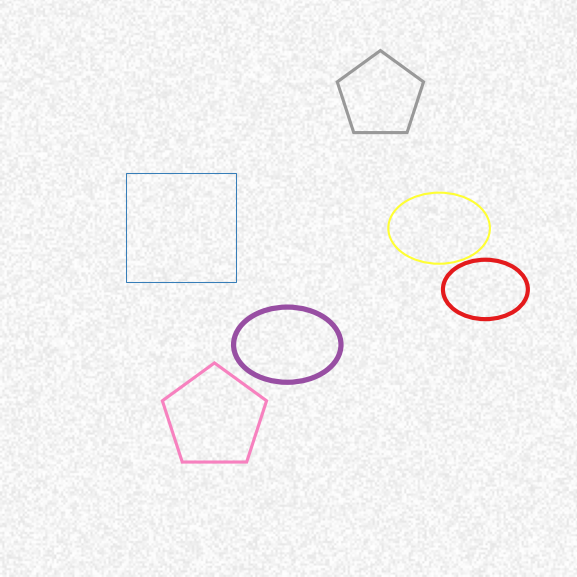[{"shape": "oval", "thickness": 2, "radius": 0.37, "center": [0.841, 0.498]}, {"shape": "square", "thickness": 0.5, "radius": 0.47, "center": [0.313, 0.606]}, {"shape": "oval", "thickness": 2.5, "radius": 0.46, "center": [0.497, 0.402]}, {"shape": "oval", "thickness": 1, "radius": 0.44, "center": [0.76, 0.604]}, {"shape": "pentagon", "thickness": 1.5, "radius": 0.47, "center": [0.371, 0.276]}, {"shape": "pentagon", "thickness": 1.5, "radius": 0.39, "center": [0.659, 0.833]}]